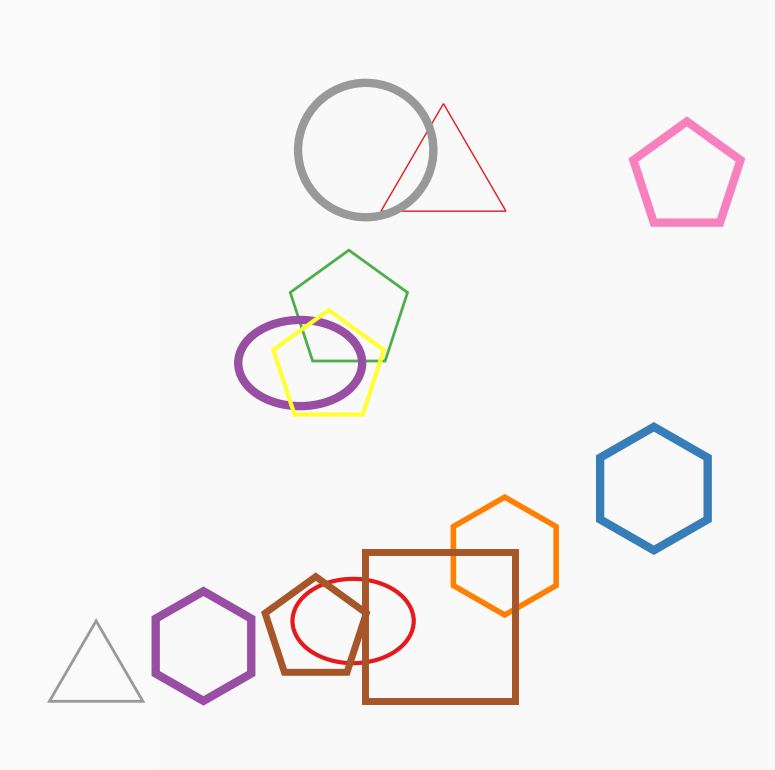[{"shape": "oval", "thickness": 1.5, "radius": 0.39, "center": [0.456, 0.193]}, {"shape": "triangle", "thickness": 0.5, "radius": 0.47, "center": [0.572, 0.772]}, {"shape": "hexagon", "thickness": 3, "radius": 0.4, "center": [0.844, 0.366]}, {"shape": "pentagon", "thickness": 1, "radius": 0.4, "center": [0.45, 0.596]}, {"shape": "oval", "thickness": 3, "radius": 0.4, "center": [0.387, 0.529]}, {"shape": "hexagon", "thickness": 3, "radius": 0.36, "center": [0.263, 0.161]}, {"shape": "hexagon", "thickness": 2, "radius": 0.38, "center": [0.651, 0.278]}, {"shape": "pentagon", "thickness": 1.5, "radius": 0.37, "center": [0.424, 0.522]}, {"shape": "square", "thickness": 2.5, "radius": 0.48, "center": [0.568, 0.186]}, {"shape": "pentagon", "thickness": 2.5, "radius": 0.34, "center": [0.407, 0.182]}, {"shape": "pentagon", "thickness": 3, "radius": 0.36, "center": [0.886, 0.77]}, {"shape": "triangle", "thickness": 1, "radius": 0.35, "center": [0.124, 0.124]}, {"shape": "circle", "thickness": 3, "radius": 0.44, "center": [0.472, 0.805]}]